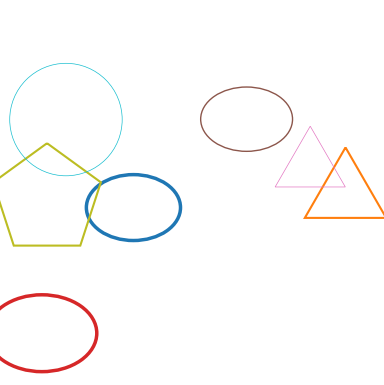[{"shape": "oval", "thickness": 2.5, "radius": 0.61, "center": [0.347, 0.461]}, {"shape": "triangle", "thickness": 1.5, "radius": 0.61, "center": [0.897, 0.495]}, {"shape": "oval", "thickness": 2.5, "radius": 0.71, "center": [0.109, 0.134]}, {"shape": "oval", "thickness": 1, "radius": 0.6, "center": [0.641, 0.69]}, {"shape": "triangle", "thickness": 0.5, "radius": 0.53, "center": [0.806, 0.567]}, {"shape": "pentagon", "thickness": 1.5, "radius": 0.74, "center": [0.122, 0.481]}, {"shape": "circle", "thickness": 0.5, "radius": 0.73, "center": [0.171, 0.689]}]